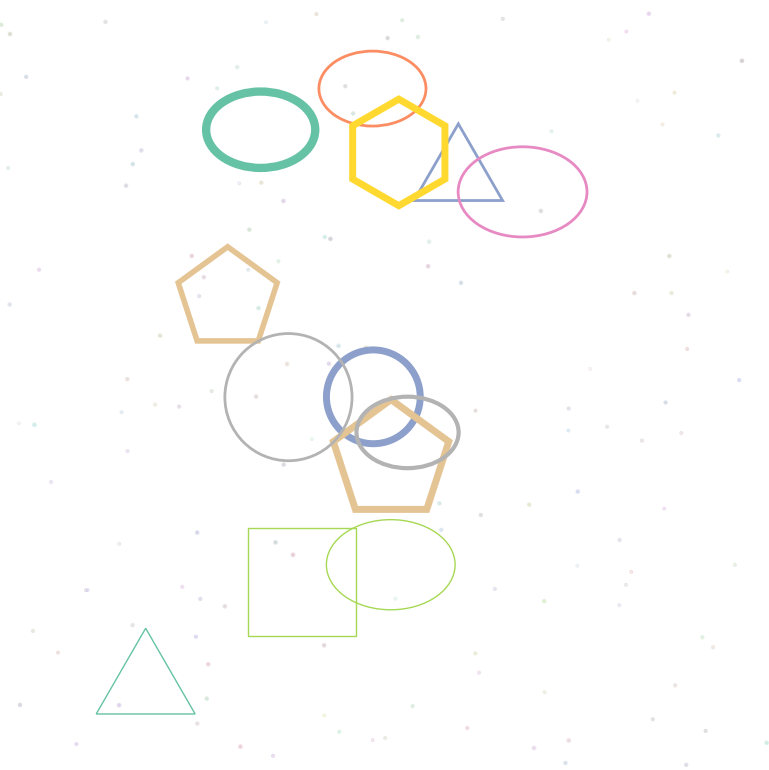[{"shape": "oval", "thickness": 3, "radius": 0.35, "center": [0.339, 0.832]}, {"shape": "triangle", "thickness": 0.5, "radius": 0.37, "center": [0.189, 0.11]}, {"shape": "oval", "thickness": 1, "radius": 0.35, "center": [0.484, 0.885]}, {"shape": "triangle", "thickness": 1, "radius": 0.33, "center": [0.595, 0.773]}, {"shape": "circle", "thickness": 2.5, "radius": 0.3, "center": [0.485, 0.485]}, {"shape": "oval", "thickness": 1, "radius": 0.42, "center": [0.679, 0.751]}, {"shape": "oval", "thickness": 0.5, "radius": 0.42, "center": [0.507, 0.267]}, {"shape": "square", "thickness": 0.5, "radius": 0.35, "center": [0.392, 0.244]}, {"shape": "hexagon", "thickness": 2.5, "radius": 0.35, "center": [0.518, 0.802]}, {"shape": "pentagon", "thickness": 2.5, "radius": 0.39, "center": [0.508, 0.402]}, {"shape": "pentagon", "thickness": 2, "radius": 0.34, "center": [0.296, 0.612]}, {"shape": "oval", "thickness": 1.5, "radius": 0.33, "center": [0.529, 0.438]}, {"shape": "circle", "thickness": 1, "radius": 0.41, "center": [0.375, 0.484]}]